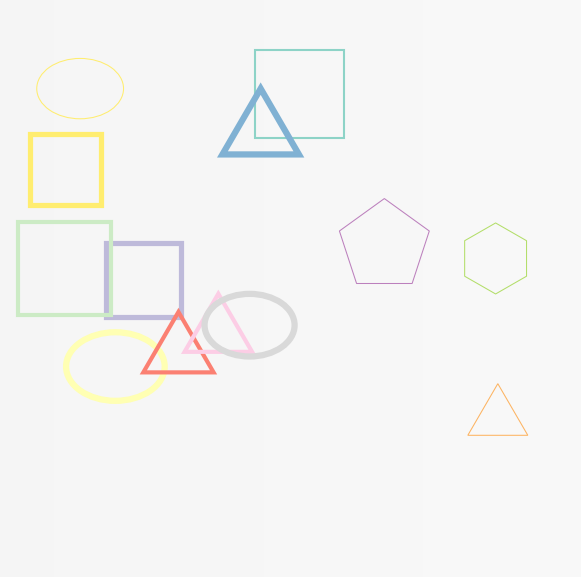[{"shape": "square", "thickness": 1, "radius": 0.38, "center": [0.516, 0.837]}, {"shape": "oval", "thickness": 3, "radius": 0.42, "center": [0.199, 0.364]}, {"shape": "square", "thickness": 2.5, "radius": 0.32, "center": [0.247, 0.514]}, {"shape": "triangle", "thickness": 2, "radius": 0.35, "center": [0.307, 0.389]}, {"shape": "triangle", "thickness": 3, "radius": 0.38, "center": [0.448, 0.77]}, {"shape": "triangle", "thickness": 0.5, "radius": 0.3, "center": [0.856, 0.275]}, {"shape": "hexagon", "thickness": 0.5, "radius": 0.31, "center": [0.853, 0.552]}, {"shape": "triangle", "thickness": 2, "radius": 0.34, "center": [0.376, 0.423]}, {"shape": "oval", "thickness": 3, "radius": 0.39, "center": [0.429, 0.436]}, {"shape": "pentagon", "thickness": 0.5, "radius": 0.41, "center": [0.661, 0.574]}, {"shape": "square", "thickness": 2, "radius": 0.4, "center": [0.111, 0.534]}, {"shape": "square", "thickness": 2.5, "radius": 0.31, "center": [0.112, 0.706]}, {"shape": "oval", "thickness": 0.5, "radius": 0.37, "center": [0.138, 0.846]}]